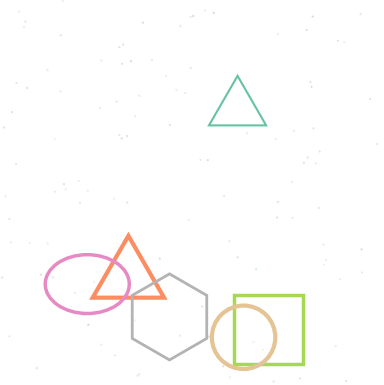[{"shape": "triangle", "thickness": 1.5, "radius": 0.43, "center": [0.617, 0.717]}, {"shape": "triangle", "thickness": 3, "radius": 0.54, "center": [0.333, 0.28]}, {"shape": "oval", "thickness": 2.5, "radius": 0.55, "center": [0.227, 0.262]}, {"shape": "square", "thickness": 2.5, "radius": 0.45, "center": [0.697, 0.143]}, {"shape": "circle", "thickness": 3, "radius": 0.41, "center": [0.633, 0.124]}, {"shape": "hexagon", "thickness": 2, "radius": 0.56, "center": [0.44, 0.177]}]